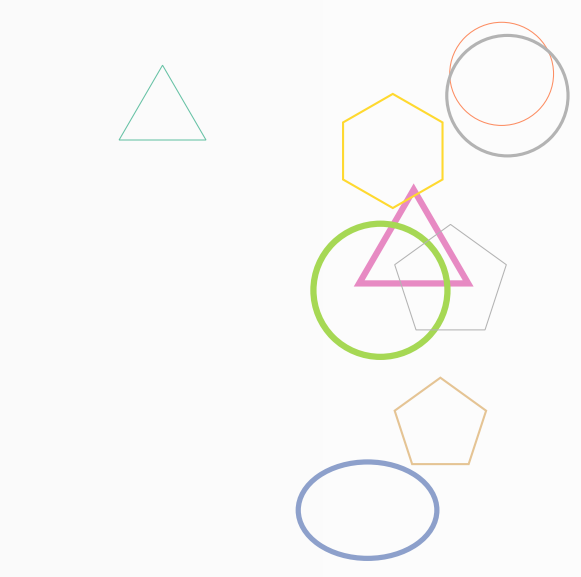[{"shape": "triangle", "thickness": 0.5, "radius": 0.43, "center": [0.28, 0.8]}, {"shape": "circle", "thickness": 0.5, "radius": 0.45, "center": [0.863, 0.871]}, {"shape": "oval", "thickness": 2.5, "radius": 0.6, "center": [0.632, 0.116]}, {"shape": "triangle", "thickness": 3, "radius": 0.54, "center": [0.712, 0.562]}, {"shape": "circle", "thickness": 3, "radius": 0.58, "center": [0.655, 0.496]}, {"shape": "hexagon", "thickness": 1, "radius": 0.49, "center": [0.676, 0.738]}, {"shape": "pentagon", "thickness": 1, "radius": 0.41, "center": [0.758, 0.262]}, {"shape": "circle", "thickness": 1.5, "radius": 0.52, "center": [0.873, 0.833]}, {"shape": "pentagon", "thickness": 0.5, "radius": 0.5, "center": [0.775, 0.51]}]